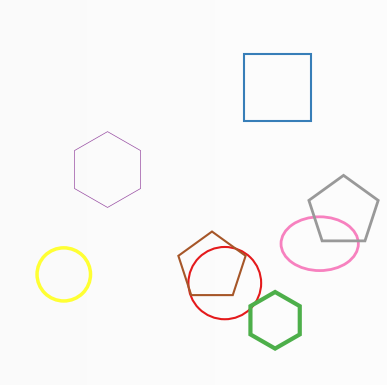[{"shape": "circle", "thickness": 1.5, "radius": 0.47, "center": [0.58, 0.265]}, {"shape": "square", "thickness": 1.5, "radius": 0.44, "center": [0.716, 0.772]}, {"shape": "hexagon", "thickness": 3, "radius": 0.37, "center": [0.71, 0.168]}, {"shape": "hexagon", "thickness": 0.5, "radius": 0.49, "center": [0.278, 0.56]}, {"shape": "circle", "thickness": 2.5, "radius": 0.34, "center": [0.165, 0.287]}, {"shape": "pentagon", "thickness": 1.5, "radius": 0.46, "center": [0.547, 0.307]}, {"shape": "oval", "thickness": 2, "radius": 0.5, "center": [0.825, 0.367]}, {"shape": "pentagon", "thickness": 2, "radius": 0.47, "center": [0.887, 0.45]}]